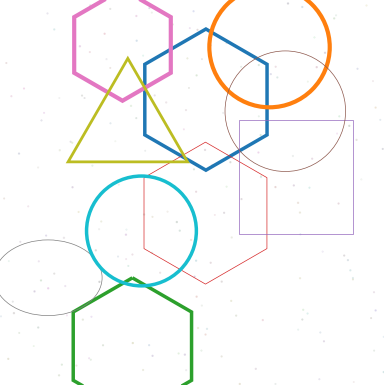[{"shape": "hexagon", "thickness": 2.5, "radius": 0.92, "center": [0.535, 0.741]}, {"shape": "circle", "thickness": 3, "radius": 0.78, "center": [0.7, 0.878]}, {"shape": "hexagon", "thickness": 2.5, "radius": 0.89, "center": [0.344, 0.101]}, {"shape": "hexagon", "thickness": 0.5, "radius": 0.92, "center": [0.534, 0.446]}, {"shape": "square", "thickness": 0.5, "radius": 0.74, "center": [0.769, 0.54]}, {"shape": "circle", "thickness": 0.5, "radius": 0.78, "center": [0.741, 0.711]}, {"shape": "hexagon", "thickness": 3, "radius": 0.72, "center": [0.318, 0.883]}, {"shape": "oval", "thickness": 0.5, "radius": 0.7, "center": [0.125, 0.279]}, {"shape": "triangle", "thickness": 2, "radius": 0.9, "center": [0.332, 0.669]}, {"shape": "circle", "thickness": 2.5, "radius": 0.71, "center": [0.367, 0.4]}]